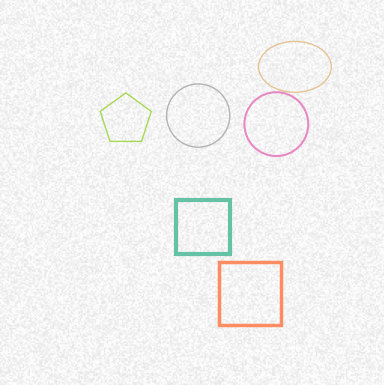[{"shape": "square", "thickness": 3, "radius": 0.35, "center": [0.528, 0.411]}, {"shape": "square", "thickness": 2.5, "radius": 0.4, "center": [0.65, 0.238]}, {"shape": "circle", "thickness": 1.5, "radius": 0.41, "center": [0.718, 0.678]}, {"shape": "pentagon", "thickness": 1, "radius": 0.35, "center": [0.327, 0.689]}, {"shape": "oval", "thickness": 1, "radius": 0.47, "center": [0.766, 0.826]}, {"shape": "circle", "thickness": 1, "radius": 0.41, "center": [0.515, 0.7]}]